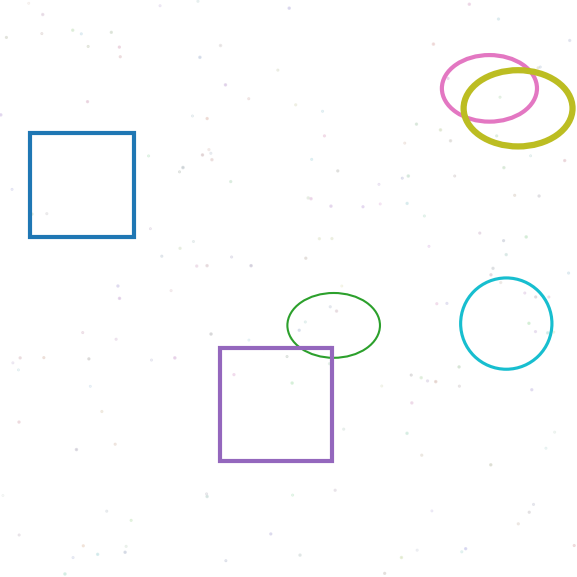[{"shape": "square", "thickness": 2, "radius": 0.45, "center": [0.142, 0.679]}, {"shape": "oval", "thickness": 1, "radius": 0.4, "center": [0.578, 0.436]}, {"shape": "square", "thickness": 2, "radius": 0.49, "center": [0.477, 0.299]}, {"shape": "oval", "thickness": 2, "radius": 0.41, "center": [0.848, 0.846]}, {"shape": "oval", "thickness": 3, "radius": 0.47, "center": [0.897, 0.812]}, {"shape": "circle", "thickness": 1.5, "radius": 0.4, "center": [0.877, 0.439]}]